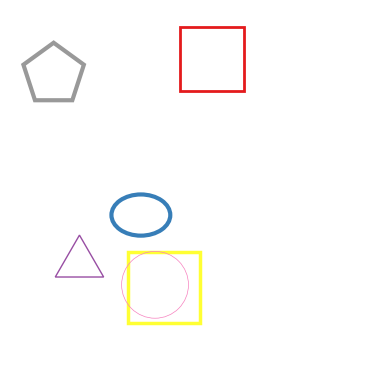[{"shape": "square", "thickness": 2, "radius": 0.42, "center": [0.551, 0.847]}, {"shape": "oval", "thickness": 3, "radius": 0.38, "center": [0.366, 0.441]}, {"shape": "triangle", "thickness": 1, "radius": 0.36, "center": [0.206, 0.317]}, {"shape": "square", "thickness": 2.5, "radius": 0.47, "center": [0.426, 0.253]}, {"shape": "circle", "thickness": 0.5, "radius": 0.43, "center": [0.403, 0.26]}, {"shape": "pentagon", "thickness": 3, "radius": 0.41, "center": [0.139, 0.806]}]